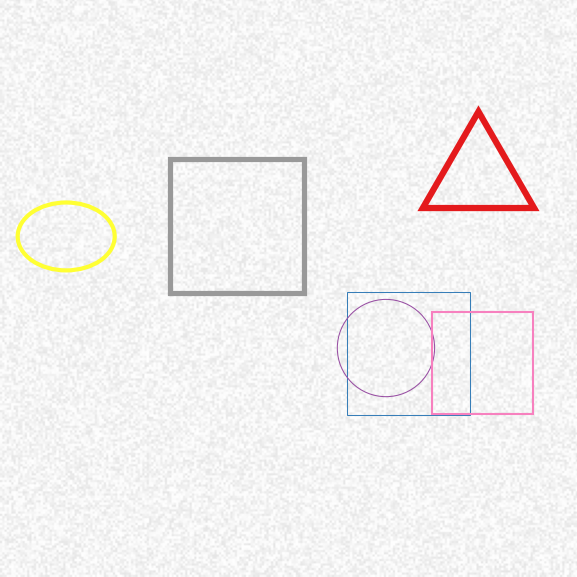[{"shape": "triangle", "thickness": 3, "radius": 0.56, "center": [0.829, 0.695]}, {"shape": "square", "thickness": 0.5, "radius": 0.53, "center": [0.708, 0.387]}, {"shape": "circle", "thickness": 0.5, "radius": 0.42, "center": [0.668, 0.396]}, {"shape": "oval", "thickness": 2, "radius": 0.42, "center": [0.115, 0.59]}, {"shape": "square", "thickness": 1, "radius": 0.44, "center": [0.835, 0.37]}, {"shape": "square", "thickness": 2.5, "radius": 0.58, "center": [0.41, 0.608]}]